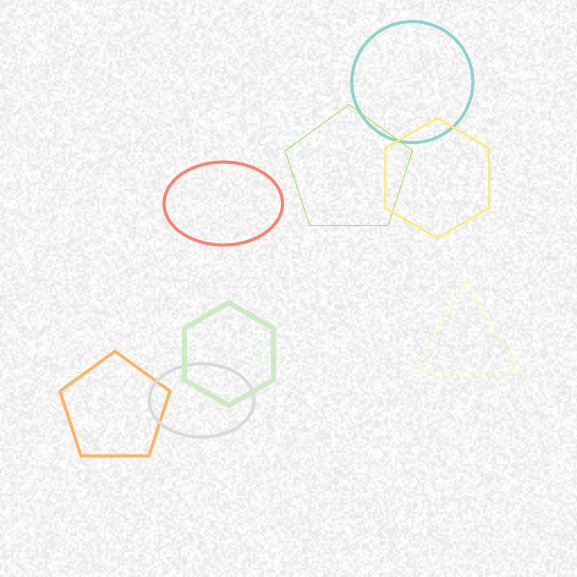[{"shape": "circle", "thickness": 1.5, "radius": 0.52, "center": [0.714, 0.857]}, {"shape": "triangle", "thickness": 0.5, "radius": 0.53, "center": [0.807, 0.408]}, {"shape": "oval", "thickness": 1.5, "radius": 0.51, "center": [0.387, 0.647]}, {"shape": "pentagon", "thickness": 1.5, "radius": 0.5, "center": [0.199, 0.291]}, {"shape": "pentagon", "thickness": 0.5, "radius": 0.58, "center": [0.604, 0.702]}, {"shape": "oval", "thickness": 1.5, "radius": 0.45, "center": [0.349, 0.306]}, {"shape": "hexagon", "thickness": 2.5, "radius": 0.44, "center": [0.396, 0.386]}, {"shape": "hexagon", "thickness": 1, "radius": 0.52, "center": [0.757, 0.691]}]